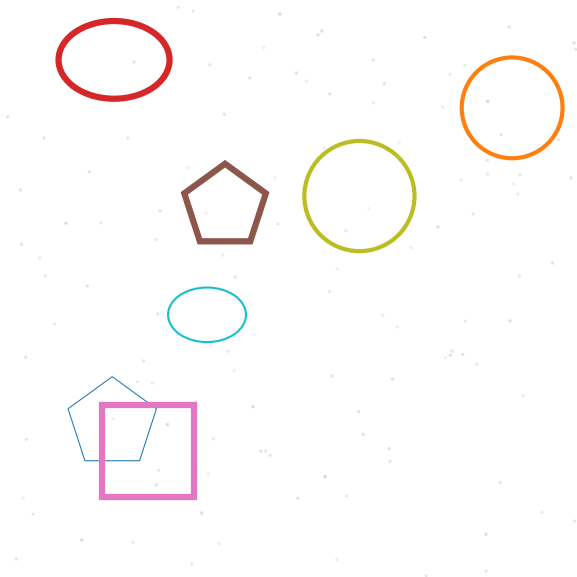[{"shape": "pentagon", "thickness": 0.5, "radius": 0.4, "center": [0.194, 0.266]}, {"shape": "circle", "thickness": 2, "radius": 0.44, "center": [0.887, 0.812]}, {"shape": "oval", "thickness": 3, "radius": 0.48, "center": [0.197, 0.895]}, {"shape": "pentagon", "thickness": 3, "radius": 0.37, "center": [0.39, 0.641]}, {"shape": "square", "thickness": 3, "radius": 0.4, "center": [0.257, 0.218]}, {"shape": "circle", "thickness": 2, "radius": 0.48, "center": [0.622, 0.66]}, {"shape": "oval", "thickness": 1, "radius": 0.34, "center": [0.358, 0.454]}]